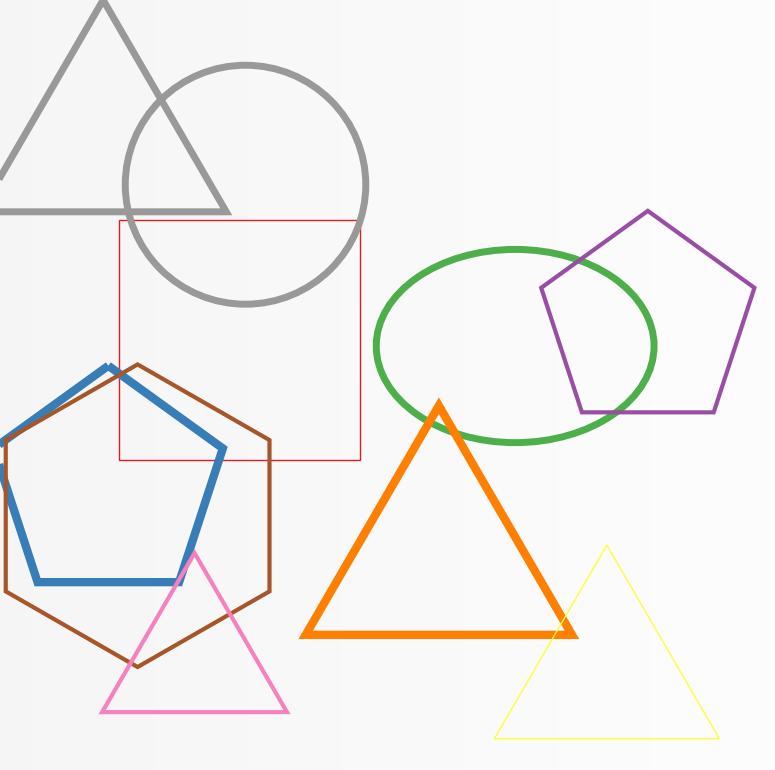[{"shape": "square", "thickness": 0.5, "radius": 0.78, "center": [0.309, 0.559]}, {"shape": "pentagon", "thickness": 3, "radius": 0.78, "center": [0.14, 0.37]}, {"shape": "oval", "thickness": 2.5, "radius": 0.9, "center": [0.665, 0.551]}, {"shape": "pentagon", "thickness": 1.5, "radius": 0.72, "center": [0.836, 0.582]}, {"shape": "triangle", "thickness": 3, "radius": 0.99, "center": [0.566, 0.275]}, {"shape": "triangle", "thickness": 0.5, "radius": 0.84, "center": [0.783, 0.124]}, {"shape": "hexagon", "thickness": 1.5, "radius": 0.98, "center": [0.178, 0.33]}, {"shape": "triangle", "thickness": 1.5, "radius": 0.69, "center": [0.251, 0.144]}, {"shape": "circle", "thickness": 2.5, "radius": 0.78, "center": [0.317, 0.76]}, {"shape": "triangle", "thickness": 2.5, "radius": 0.92, "center": [0.133, 0.817]}]